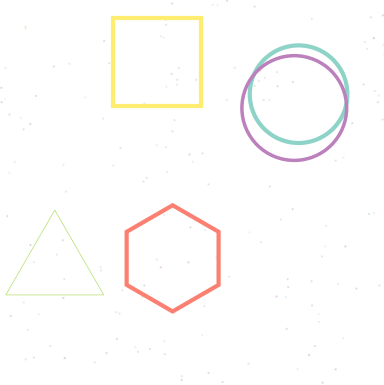[{"shape": "circle", "thickness": 3, "radius": 0.63, "center": [0.775, 0.755]}, {"shape": "hexagon", "thickness": 3, "radius": 0.69, "center": [0.448, 0.329]}, {"shape": "triangle", "thickness": 0.5, "radius": 0.73, "center": [0.142, 0.307]}, {"shape": "circle", "thickness": 2.5, "radius": 0.68, "center": [0.764, 0.719]}, {"shape": "square", "thickness": 3, "radius": 0.57, "center": [0.408, 0.84]}]